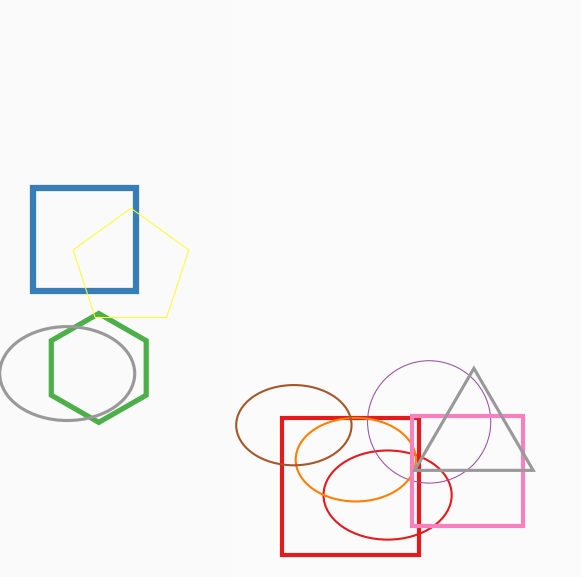[{"shape": "oval", "thickness": 1, "radius": 0.55, "center": [0.667, 0.142]}, {"shape": "square", "thickness": 2, "radius": 0.59, "center": [0.603, 0.156]}, {"shape": "square", "thickness": 3, "radius": 0.44, "center": [0.145, 0.584]}, {"shape": "hexagon", "thickness": 2.5, "radius": 0.47, "center": [0.17, 0.362]}, {"shape": "circle", "thickness": 0.5, "radius": 0.53, "center": [0.738, 0.269]}, {"shape": "oval", "thickness": 1, "radius": 0.52, "center": [0.612, 0.203]}, {"shape": "pentagon", "thickness": 0.5, "radius": 0.52, "center": [0.225, 0.534]}, {"shape": "oval", "thickness": 1, "radius": 0.5, "center": [0.506, 0.263]}, {"shape": "square", "thickness": 2, "radius": 0.48, "center": [0.804, 0.184]}, {"shape": "oval", "thickness": 1.5, "radius": 0.58, "center": [0.116, 0.352]}, {"shape": "triangle", "thickness": 1.5, "radius": 0.59, "center": [0.815, 0.244]}]